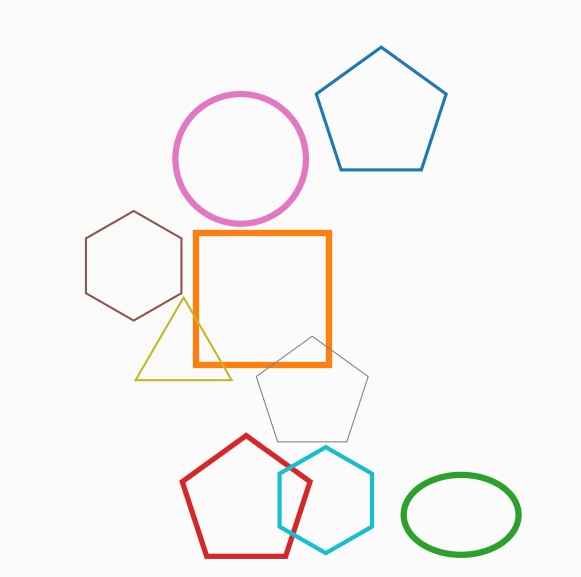[{"shape": "pentagon", "thickness": 1.5, "radius": 0.59, "center": [0.656, 0.8]}, {"shape": "square", "thickness": 3, "radius": 0.57, "center": [0.452, 0.482]}, {"shape": "oval", "thickness": 3, "radius": 0.49, "center": [0.793, 0.108]}, {"shape": "pentagon", "thickness": 2.5, "radius": 0.58, "center": [0.424, 0.129]}, {"shape": "hexagon", "thickness": 1, "radius": 0.47, "center": [0.23, 0.539]}, {"shape": "circle", "thickness": 3, "radius": 0.56, "center": [0.414, 0.724]}, {"shape": "pentagon", "thickness": 0.5, "radius": 0.51, "center": [0.537, 0.316]}, {"shape": "triangle", "thickness": 1, "radius": 0.48, "center": [0.316, 0.389]}, {"shape": "hexagon", "thickness": 2, "radius": 0.46, "center": [0.561, 0.133]}]